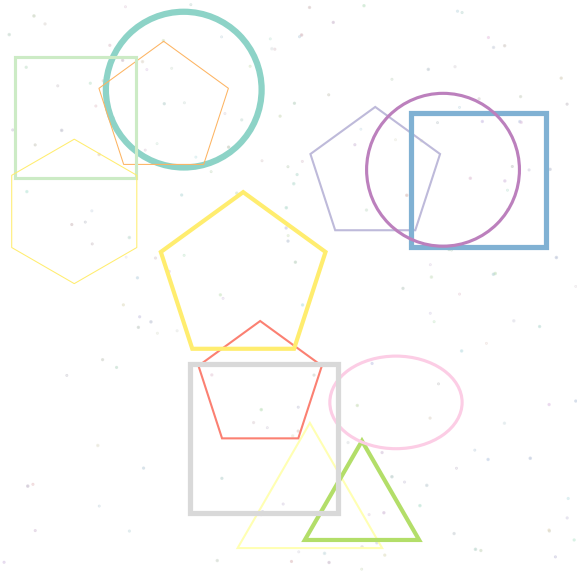[{"shape": "circle", "thickness": 3, "radius": 0.67, "center": [0.318, 0.844]}, {"shape": "triangle", "thickness": 1, "radius": 0.72, "center": [0.537, 0.122]}, {"shape": "pentagon", "thickness": 1, "radius": 0.59, "center": [0.65, 0.696]}, {"shape": "pentagon", "thickness": 1, "radius": 0.56, "center": [0.451, 0.331]}, {"shape": "square", "thickness": 2.5, "radius": 0.58, "center": [0.828, 0.688]}, {"shape": "pentagon", "thickness": 0.5, "radius": 0.59, "center": [0.283, 0.81]}, {"shape": "triangle", "thickness": 2, "radius": 0.57, "center": [0.627, 0.121]}, {"shape": "oval", "thickness": 1.5, "radius": 0.57, "center": [0.686, 0.302]}, {"shape": "square", "thickness": 2.5, "radius": 0.64, "center": [0.458, 0.24]}, {"shape": "circle", "thickness": 1.5, "radius": 0.66, "center": [0.767, 0.705]}, {"shape": "square", "thickness": 1.5, "radius": 0.52, "center": [0.131, 0.796]}, {"shape": "hexagon", "thickness": 0.5, "radius": 0.63, "center": [0.129, 0.633]}, {"shape": "pentagon", "thickness": 2, "radius": 0.75, "center": [0.421, 0.516]}]